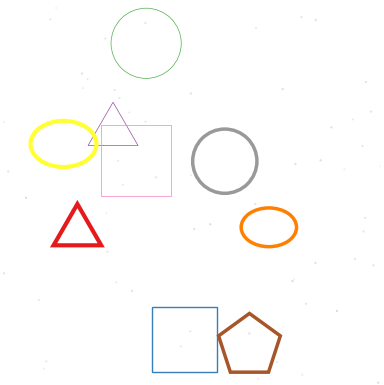[{"shape": "triangle", "thickness": 3, "radius": 0.36, "center": [0.201, 0.399]}, {"shape": "square", "thickness": 1, "radius": 0.42, "center": [0.48, 0.118]}, {"shape": "circle", "thickness": 0.5, "radius": 0.46, "center": [0.38, 0.888]}, {"shape": "triangle", "thickness": 0.5, "radius": 0.38, "center": [0.294, 0.659]}, {"shape": "oval", "thickness": 2.5, "radius": 0.36, "center": [0.698, 0.41]}, {"shape": "oval", "thickness": 3, "radius": 0.43, "center": [0.165, 0.626]}, {"shape": "pentagon", "thickness": 2.5, "radius": 0.42, "center": [0.648, 0.102]}, {"shape": "square", "thickness": 0.5, "radius": 0.46, "center": [0.353, 0.582]}, {"shape": "circle", "thickness": 2.5, "radius": 0.42, "center": [0.584, 0.581]}]